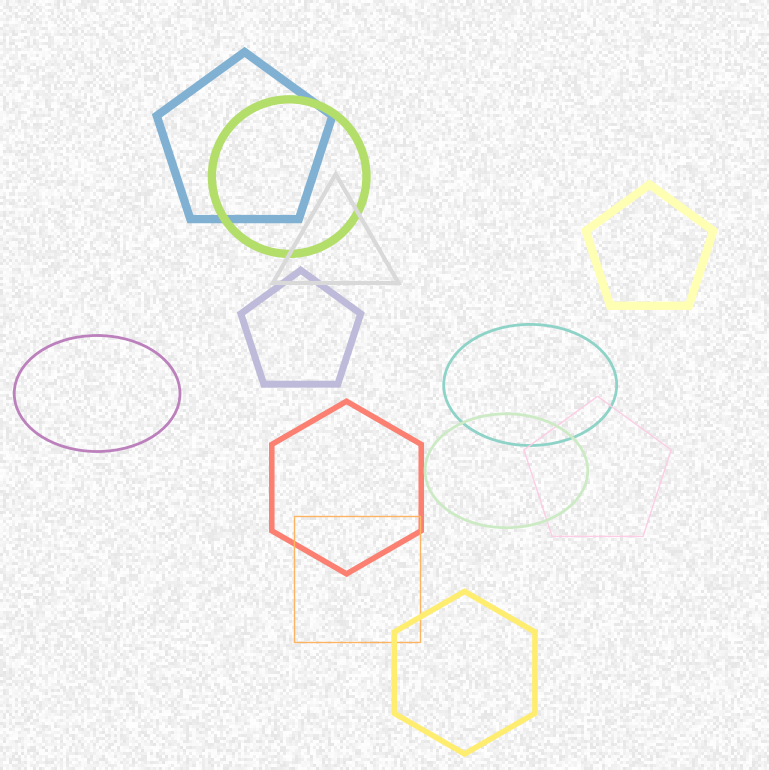[{"shape": "oval", "thickness": 1, "radius": 0.56, "center": [0.689, 0.5]}, {"shape": "pentagon", "thickness": 3, "radius": 0.44, "center": [0.844, 0.673]}, {"shape": "pentagon", "thickness": 2.5, "radius": 0.41, "center": [0.391, 0.567]}, {"shape": "hexagon", "thickness": 2, "radius": 0.56, "center": [0.45, 0.367]}, {"shape": "pentagon", "thickness": 3, "radius": 0.6, "center": [0.318, 0.813]}, {"shape": "square", "thickness": 0.5, "radius": 0.41, "center": [0.464, 0.248]}, {"shape": "circle", "thickness": 3, "radius": 0.5, "center": [0.376, 0.771]}, {"shape": "pentagon", "thickness": 0.5, "radius": 0.5, "center": [0.776, 0.385]}, {"shape": "triangle", "thickness": 1.5, "radius": 0.47, "center": [0.436, 0.68]}, {"shape": "oval", "thickness": 1, "radius": 0.54, "center": [0.126, 0.489]}, {"shape": "oval", "thickness": 1, "radius": 0.53, "center": [0.658, 0.389]}, {"shape": "hexagon", "thickness": 2, "radius": 0.53, "center": [0.603, 0.126]}]